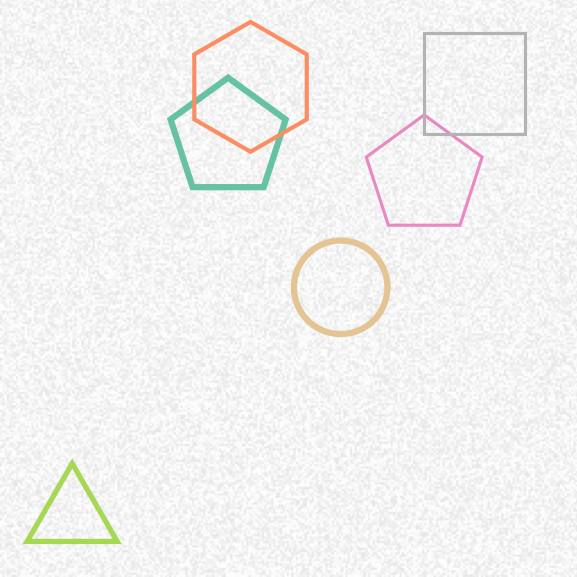[{"shape": "pentagon", "thickness": 3, "radius": 0.52, "center": [0.395, 0.76]}, {"shape": "hexagon", "thickness": 2, "radius": 0.56, "center": [0.434, 0.849]}, {"shape": "pentagon", "thickness": 1.5, "radius": 0.53, "center": [0.735, 0.695]}, {"shape": "triangle", "thickness": 2.5, "radius": 0.45, "center": [0.125, 0.107]}, {"shape": "circle", "thickness": 3, "radius": 0.4, "center": [0.59, 0.502]}, {"shape": "square", "thickness": 1.5, "radius": 0.44, "center": [0.822, 0.855]}]